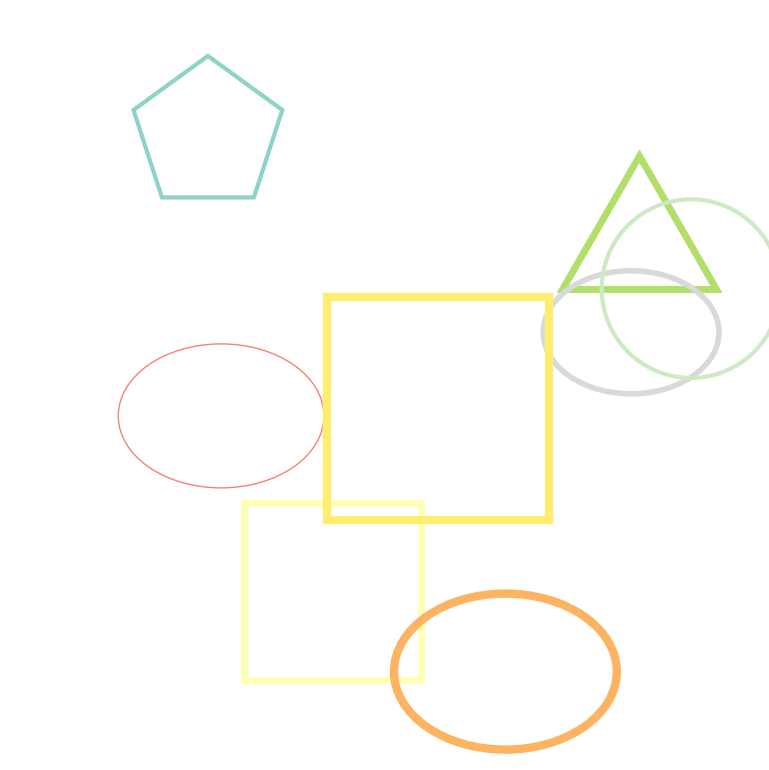[{"shape": "pentagon", "thickness": 1.5, "radius": 0.51, "center": [0.27, 0.826]}, {"shape": "square", "thickness": 2.5, "radius": 0.58, "center": [0.432, 0.232]}, {"shape": "oval", "thickness": 0.5, "radius": 0.67, "center": [0.287, 0.46]}, {"shape": "oval", "thickness": 3, "radius": 0.72, "center": [0.656, 0.128]}, {"shape": "triangle", "thickness": 2.5, "radius": 0.58, "center": [0.831, 0.682]}, {"shape": "oval", "thickness": 2, "radius": 0.57, "center": [0.82, 0.568]}, {"shape": "circle", "thickness": 1.5, "radius": 0.58, "center": [0.897, 0.625]}, {"shape": "square", "thickness": 3, "radius": 0.72, "center": [0.569, 0.47]}]